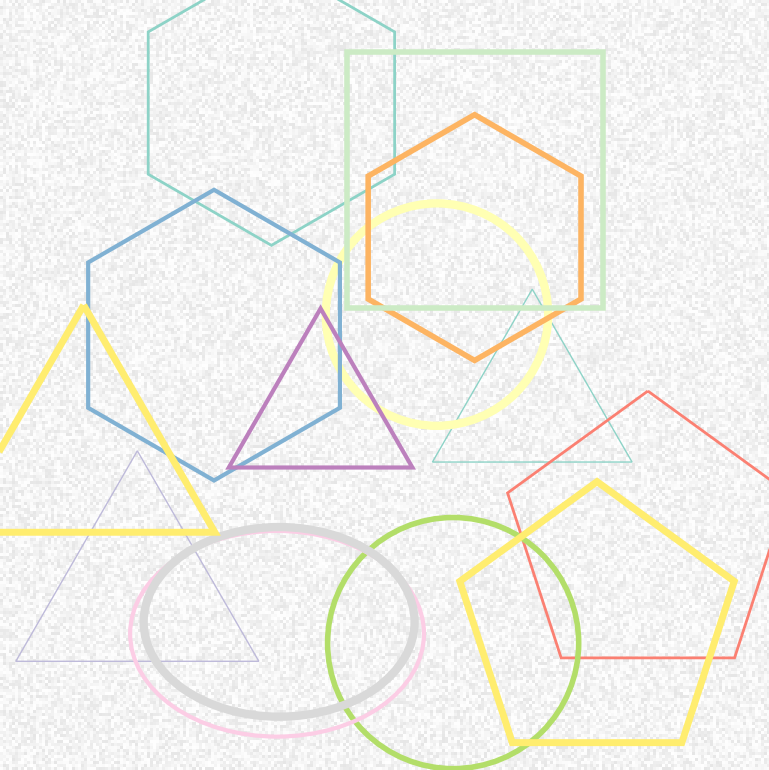[{"shape": "triangle", "thickness": 0.5, "radius": 0.75, "center": [0.691, 0.475]}, {"shape": "hexagon", "thickness": 1, "radius": 0.92, "center": [0.352, 0.866]}, {"shape": "circle", "thickness": 3, "radius": 0.72, "center": [0.567, 0.591]}, {"shape": "triangle", "thickness": 0.5, "radius": 0.91, "center": [0.178, 0.232]}, {"shape": "pentagon", "thickness": 1, "radius": 0.96, "center": [0.841, 0.301]}, {"shape": "hexagon", "thickness": 1.5, "radius": 0.94, "center": [0.278, 0.565]}, {"shape": "hexagon", "thickness": 2, "radius": 0.8, "center": [0.616, 0.691]}, {"shape": "circle", "thickness": 2, "radius": 0.82, "center": [0.588, 0.165]}, {"shape": "oval", "thickness": 1.5, "radius": 0.95, "center": [0.36, 0.177]}, {"shape": "oval", "thickness": 3, "radius": 0.88, "center": [0.362, 0.192]}, {"shape": "triangle", "thickness": 1.5, "radius": 0.69, "center": [0.416, 0.462]}, {"shape": "square", "thickness": 2, "radius": 0.83, "center": [0.617, 0.766]}, {"shape": "triangle", "thickness": 2.5, "radius": 0.98, "center": [0.109, 0.407]}, {"shape": "pentagon", "thickness": 2.5, "radius": 0.94, "center": [0.775, 0.187]}]